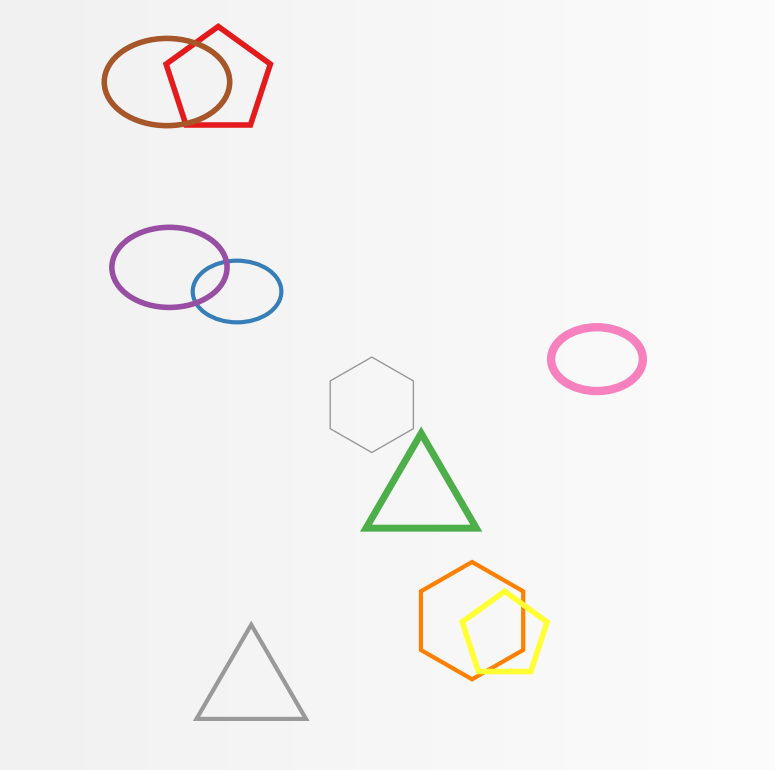[{"shape": "pentagon", "thickness": 2, "radius": 0.35, "center": [0.282, 0.895]}, {"shape": "oval", "thickness": 1.5, "radius": 0.29, "center": [0.306, 0.621]}, {"shape": "triangle", "thickness": 2.5, "radius": 0.41, "center": [0.543, 0.355]}, {"shape": "oval", "thickness": 2, "radius": 0.37, "center": [0.219, 0.653]}, {"shape": "hexagon", "thickness": 1.5, "radius": 0.38, "center": [0.609, 0.194]}, {"shape": "pentagon", "thickness": 2, "radius": 0.29, "center": [0.651, 0.174]}, {"shape": "oval", "thickness": 2, "radius": 0.4, "center": [0.215, 0.893]}, {"shape": "oval", "thickness": 3, "radius": 0.3, "center": [0.77, 0.534]}, {"shape": "triangle", "thickness": 1.5, "radius": 0.41, "center": [0.324, 0.107]}, {"shape": "hexagon", "thickness": 0.5, "radius": 0.31, "center": [0.48, 0.474]}]